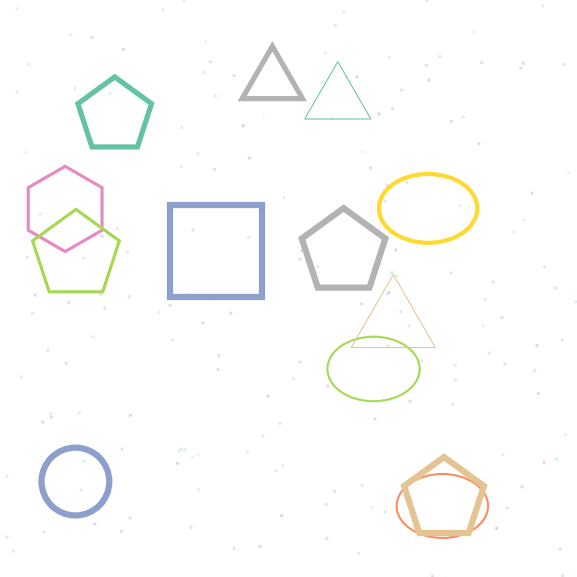[{"shape": "pentagon", "thickness": 2.5, "radius": 0.34, "center": [0.199, 0.799]}, {"shape": "triangle", "thickness": 0.5, "radius": 0.33, "center": [0.585, 0.826]}, {"shape": "oval", "thickness": 1, "radius": 0.4, "center": [0.766, 0.123]}, {"shape": "square", "thickness": 3, "radius": 0.4, "center": [0.374, 0.565]}, {"shape": "circle", "thickness": 3, "radius": 0.29, "center": [0.131, 0.165]}, {"shape": "hexagon", "thickness": 1.5, "radius": 0.37, "center": [0.113, 0.637]}, {"shape": "oval", "thickness": 1, "radius": 0.4, "center": [0.647, 0.36]}, {"shape": "pentagon", "thickness": 1.5, "radius": 0.39, "center": [0.132, 0.558]}, {"shape": "oval", "thickness": 2, "radius": 0.43, "center": [0.741, 0.638]}, {"shape": "pentagon", "thickness": 3, "radius": 0.36, "center": [0.769, 0.135]}, {"shape": "triangle", "thickness": 0.5, "radius": 0.42, "center": [0.681, 0.439]}, {"shape": "pentagon", "thickness": 3, "radius": 0.38, "center": [0.595, 0.563]}, {"shape": "triangle", "thickness": 2.5, "radius": 0.3, "center": [0.472, 0.859]}]